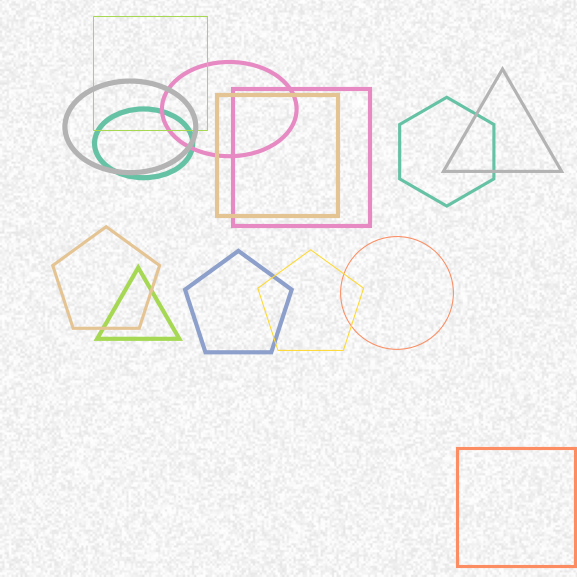[{"shape": "oval", "thickness": 2.5, "radius": 0.43, "center": [0.249, 0.751]}, {"shape": "hexagon", "thickness": 1.5, "radius": 0.47, "center": [0.774, 0.736]}, {"shape": "circle", "thickness": 0.5, "radius": 0.49, "center": [0.687, 0.492]}, {"shape": "square", "thickness": 1.5, "radius": 0.51, "center": [0.893, 0.121]}, {"shape": "pentagon", "thickness": 2, "radius": 0.49, "center": [0.413, 0.468]}, {"shape": "oval", "thickness": 2, "radius": 0.58, "center": [0.397, 0.81]}, {"shape": "square", "thickness": 2, "radius": 0.59, "center": [0.522, 0.726]}, {"shape": "triangle", "thickness": 2, "radius": 0.41, "center": [0.239, 0.454]}, {"shape": "square", "thickness": 0.5, "radius": 0.5, "center": [0.26, 0.873]}, {"shape": "pentagon", "thickness": 0.5, "radius": 0.48, "center": [0.538, 0.47]}, {"shape": "square", "thickness": 2, "radius": 0.52, "center": [0.48, 0.73]}, {"shape": "pentagon", "thickness": 1.5, "radius": 0.49, "center": [0.184, 0.509]}, {"shape": "oval", "thickness": 2.5, "radius": 0.57, "center": [0.226, 0.779]}, {"shape": "triangle", "thickness": 1.5, "radius": 0.59, "center": [0.87, 0.761]}]